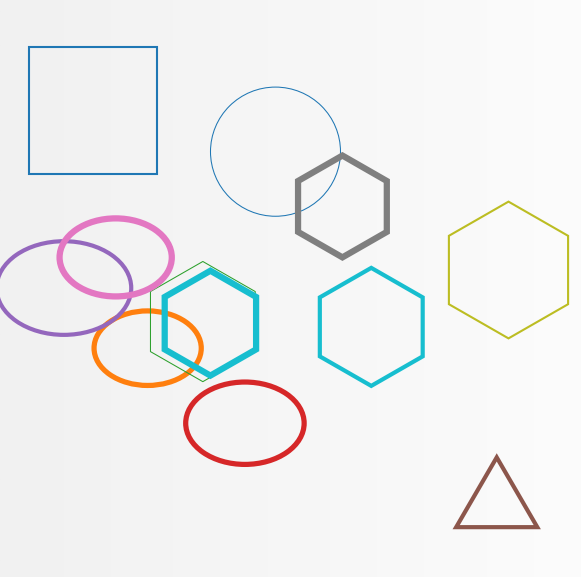[{"shape": "circle", "thickness": 0.5, "radius": 0.56, "center": [0.474, 0.736]}, {"shape": "square", "thickness": 1, "radius": 0.55, "center": [0.16, 0.807]}, {"shape": "oval", "thickness": 2.5, "radius": 0.46, "center": [0.254, 0.396]}, {"shape": "hexagon", "thickness": 0.5, "radius": 0.52, "center": [0.349, 0.442]}, {"shape": "oval", "thickness": 2.5, "radius": 0.51, "center": [0.421, 0.266]}, {"shape": "oval", "thickness": 2, "radius": 0.58, "center": [0.11, 0.5]}, {"shape": "triangle", "thickness": 2, "radius": 0.4, "center": [0.855, 0.127]}, {"shape": "oval", "thickness": 3, "radius": 0.48, "center": [0.199, 0.553]}, {"shape": "hexagon", "thickness": 3, "radius": 0.44, "center": [0.589, 0.642]}, {"shape": "hexagon", "thickness": 1, "radius": 0.59, "center": [0.875, 0.532]}, {"shape": "hexagon", "thickness": 3, "radius": 0.45, "center": [0.362, 0.44]}, {"shape": "hexagon", "thickness": 2, "radius": 0.51, "center": [0.639, 0.433]}]